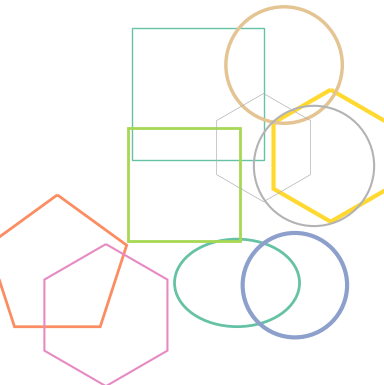[{"shape": "oval", "thickness": 2, "radius": 0.81, "center": [0.616, 0.265]}, {"shape": "square", "thickness": 1, "radius": 0.86, "center": [0.515, 0.755]}, {"shape": "pentagon", "thickness": 2, "radius": 0.95, "center": [0.149, 0.305]}, {"shape": "circle", "thickness": 3, "radius": 0.68, "center": [0.766, 0.259]}, {"shape": "hexagon", "thickness": 1.5, "radius": 0.92, "center": [0.275, 0.181]}, {"shape": "square", "thickness": 2, "radius": 0.73, "center": [0.478, 0.521]}, {"shape": "hexagon", "thickness": 3, "radius": 0.86, "center": [0.859, 0.595]}, {"shape": "circle", "thickness": 2.5, "radius": 0.76, "center": [0.738, 0.831]}, {"shape": "circle", "thickness": 1.5, "radius": 0.78, "center": [0.816, 0.569]}, {"shape": "hexagon", "thickness": 0.5, "radius": 0.7, "center": [0.685, 0.617]}]